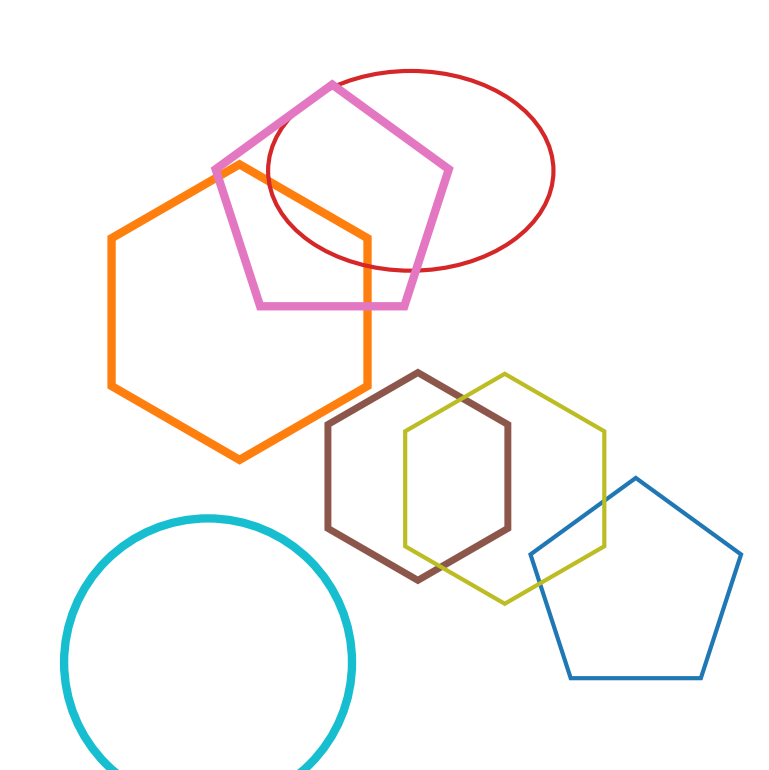[{"shape": "pentagon", "thickness": 1.5, "radius": 0.72, "center": [0.826, 0.236]}, {"shape": "hexagon", "thickness": 3, "radius": 0.96, "center": [0.311, 0.595]}, {"shape": "oval", "thickness": 1.5, "radius": 0.93, "center": [0.533, 0.778]}, {"shape": "hexagon", "thickness": 2.5, "radius": 0.67, "center": [0.543, 0.381]}, {"shape": "pentagon", "thickness": 3, "radius": 0.8, "center": [0.431, 0.731]}, {"shape": "hexagon", "thickness": 1.5, "radius": 0.75, "center": [0.656, 0.365]}, {"shape": "circle", "thickness": 3, "radius": 0.93, "center": [0.27, 0.14]}]